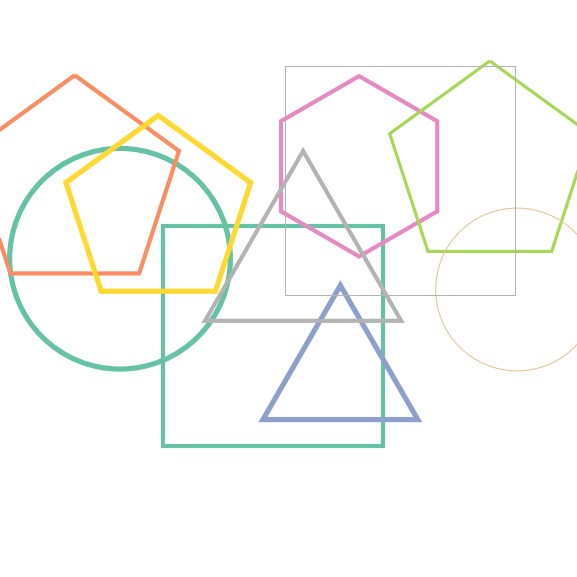[{"shape": "circle", "thickness": 2.5, "radius": 0.96, "center": [0.208, 0.551]}, {"shape": "square", "thickness": 2, "radius": 0.95, "center": [0.472, 0.418]}, {"shape": "pentagon", "thickness": 2, "radius": 0.95, "center": [0.129, 0.679]}, {"shape": "triangle", "thickness": 2.5, "radius": 0.77, "center": [0.589, 0.35]}, {"shape": "hexagon", "thickness": 2, "radius": 0.78, "center": [0.622, 0.711]}, {"shape": "pentagon", "thickness": 1.5, "radius": 0.91, "center": [0.848, 0.711]}, {"shape": "pentagon", "thickness": 2.5, "radius": 0.84, "center": [0.274, 0.631]}, {"shape": "circle", "thickness": 0.5, "radius": 0.7, "center": [0.895, 0.498]}, {"shape": "triangle", "thickness": 2, "radius": 0.98, "center": [0.525, 0.542]}, {"shape": "square", "thickness": 0.5, "radius": 0.99, "center": [0.693, 0.687]}]